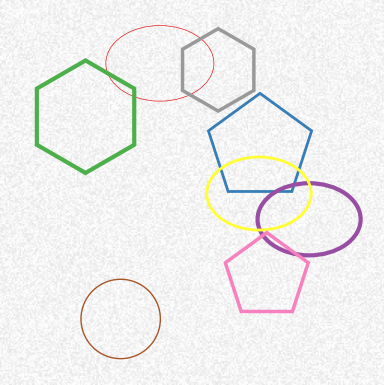[{"shape": "oval", "thickness": 0.5, "radius": 0.7, "center": [0.415, 0.835]}, {"shape": "pentagon", "thickness": 2, "radius": 0.7, "center": [0.675, 0.617]}, {"shape": "hexagon", "thickness": 3, "radius": 0.73, "center": [0.222, 0.697]}, {"shape": "oval", "thickness": 3, "radius": 0.67, "center": [0.803, 0.43]}, {"shape": "oval", "thickness": 2, "radius": 0.68, "center": [0.673, 0.497]}, {"shape": "circle", "thickness": 1, "radius": 0.52, "center": [0.313, 0.172]}, {"shape": "pentagon", "thickness": 2.5, "radius": 0.57, "center": [0.693, 0.283]}, {"shape": "hexagon", "thickness": 2.5, "radius": 0.53, "center": [0.567, 0.819]}]